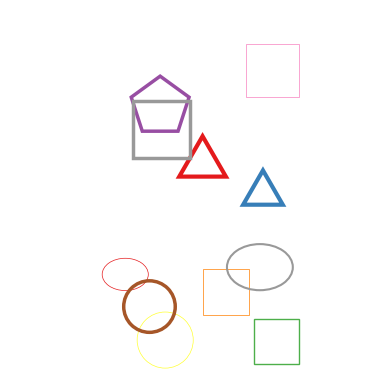[{"shape": "oval", "thickness": 0.5, "radius": 0.3, "center": [0.325, 0.287]}, {"shape": "triangle", "thickness": 3, "radius": 0.35, "center": [0.526, 0.576]}, {"shape": "triangle", "thickness": 3, "radius": 0.3, "center": [0.683, 0.498]}, {"shape": "square", "thickness": 1, "radius": 0.29, "center": [0.718, 0.114]}, {"shape": "pentagon", "thickness": 2.5, "radius": 0.39, "center": [0.416, 0.723]}, {"shape": "square", "thickness": 0.5, "radius": 0.3, "center": [0.588, 0.241]}, {"shape": "circle", "thickness": 0.5, "radius": 0.36, "center": [0.429, 0.117]}, {"shape": "circle", "thickness": 2.5, "radius": 0.33, "center": [0.388, 0.204]}, {"shape": "square", "thickness": 0.5, "radius": 0.35, "center": [0.707, 0.816]}, {"shape": "oval", "thickness": 1.5, "radius": 0.43, "center": [0.675, 0.306]}, {"shape": "square", "thickness": 2.5, "radius": 0.37, "center": [0.42, 0.663]}]